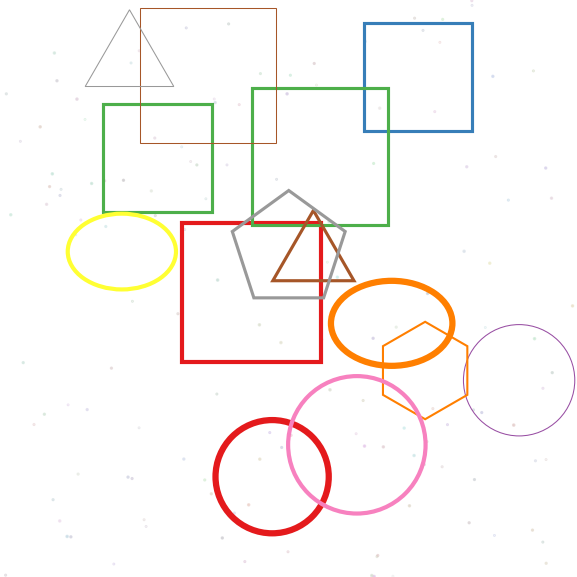[{"shape": "circle", "thickness": 3, "radius": 0.49, "center": [0.471, 0.174]}, {"shape": "square", "thickness": 2, "radius": 0.6, "center": [0.436, 0.492]}, {"shape": "square", "thickness": 1.5, "radius": 0.47, "center": [0.724, 0.866]}, {"shape": "square", "thickness": 1.5, "radius": 0.47, "center": [0.273, 0.726]}, {"shape": "square", "thickness": 1.5, "radius": 0.59, "center": [0.554, 0.728]}, {"shape": "circle", "thickness": 0.5, "radius": 0.48, "center": [0.899, 0.341]}, {"shape": "oval", "thickness": 3, "radius": 0.53, "center": [0.678, 0.439]}, {"shape": "hexagon", "thickness": 1, "radius": 0.42, "center": [0.736, 0.358]}, {"shape": "oval", "thickness": 2, "radius": 0.47, "center": [0.211, 0.564]}, {"shape": "square", "thickness": 0.5, "radius": 0.59, "center": [0.36, 0.868]}, {"shape": "triangle", "thickness": 1.5, "radius": 0.41, "center": [0.543, 0.554]}, {"shape": "circle", "thickness": 2, "radius": 0.59, "center": [0.618, 0.229]}, {"shape": "pentagon", "thickness": 1.5, "radius": 0.51, "center": [0.5, 0.567]}, {"shape": "triangle", "thickness": 0.5, "radius": 0.44, "center": [0.224, 0.894]}]